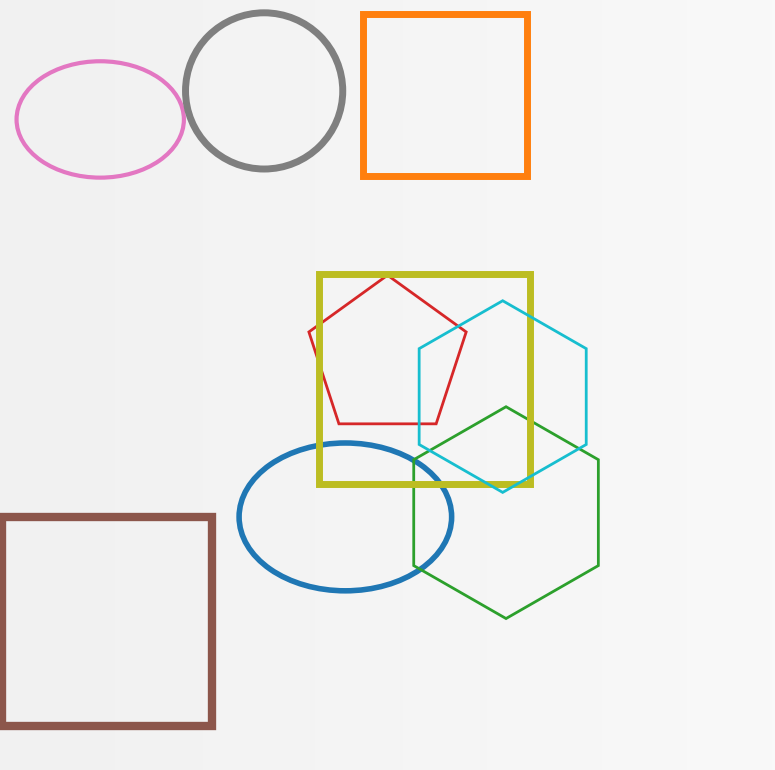[{"shape": "oval", "thickness": 2, "radius": 0.69, "center": [0.446, 0.329]}, {"shape": "square", "thickness": 2.5, "radius": 0.53, "center": [0.574, 0.876]}, {"shape": "hexagon", "thickness": 1, "radius": 0.69, "center": [0.653, 0.334]}, {"shape": "pentagon", "thickness": 1, "radius": 0.53, "center": [0.5, 0.536]}, {"shape": "square", "thickness": 3, "radius": 0.68, "center": [0.138, 0.192]}, {"shape": "oval", "thickness": 1.5, "radius": 0.54, "center": [0.129, 0.845]}, {"shape": "circle", "thickness": 2.5, "radius": 0.51, "center": [0.341, 0.882]}, {"shape": "square", "thickness": 2.5, "radius": 0.68, "center": [0.548, 0.508]}, {"shape": "hexagon", "thickness": 1, "radius": 0.62, "center": [0.649, 0.485]}]